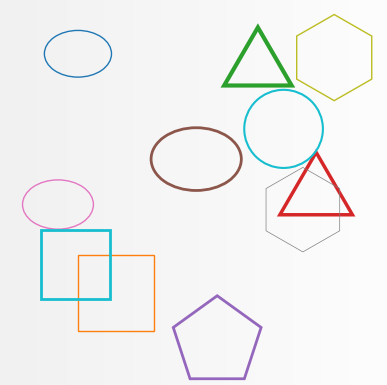[{"shape": "oval", "thickness": 1, "radius": 0.43, "center": [0.201, 0.86]}, {"shape": "square", "thickness": 1, "radius": 0.49, "center": [0.299, 0.239]}, {"shape": "triangle", "thickness": 3, "radius": 0.5, "center": [0.665, 0.828]}, {"shape": "triangle", "thickness": 2.5, "radius": 0.54, "center": [0.816, 0.496]}, {"shape": "pentagon", "thickness": 2, "radius": 0.6, "center": [0.561, 0.113]}, {"shape": "oval", "thickness": 2, "radius": 0.58, "center": [0.506, 0.587]}, {"shape": "oval", "thickness": 1, "radius": 0.46, "center": [0.15, 0.469]}, {"shape": "hexagon", "thickness": 0.5, "radius": 0.55, "center": [0.782, 0.455]}, {"shape": "hexagon", "thickness": 1, "radius": 0.56, "center": [0.862, 0.85]}, {"shape": "square", "thickness": 2, "radius": 0.45, "center": [0.196, 0.313]}, {"shape": "circle", "thickness": 1.5, "radius": 0.51, "center": [0.732, 0.665]}]